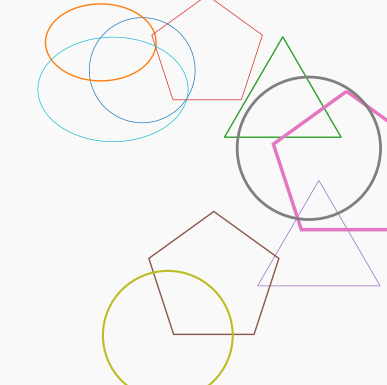[{"shape": "circle", "thickness": 0.5, "radius": 0.68, "center": [0.367, 0.818]}, {"shape": "oval", "thickness": 1, "radius": 0.71, "center": [0.26, 0.89]}, {"shape": "triangle", "thickness": 1, "radius": 0.87, "center": [0.73, 0.73]}, {"shape": "pentagon", "thickness": 0.5, "radius": 0.75, "center": [0.535, 0.862]}, {"shape": "triangle", "thickness": 0.5, "radius": 0.91, "center": [0.823, 0.349]}, {"shape": "pentagon", "thickness": 1, "radius": 0.88, "center": [0.552, 0.274]}, {"shape": "pentagon", "thickness": 2.5, "radius": 0.99, "center": [0.895, 0.564]}, {"shape": "circle", "thickness": 2, "radius": 0.93, "center": [0.797, 0.615]}, {"shape": "circle", "thickness": 1.5, "radius": 0.84, "center": [0.433, 0.129]}, {"shape": "oval", "thickness": 0.5, "radius": 0.97, "center": [0.292, 0.768]}]